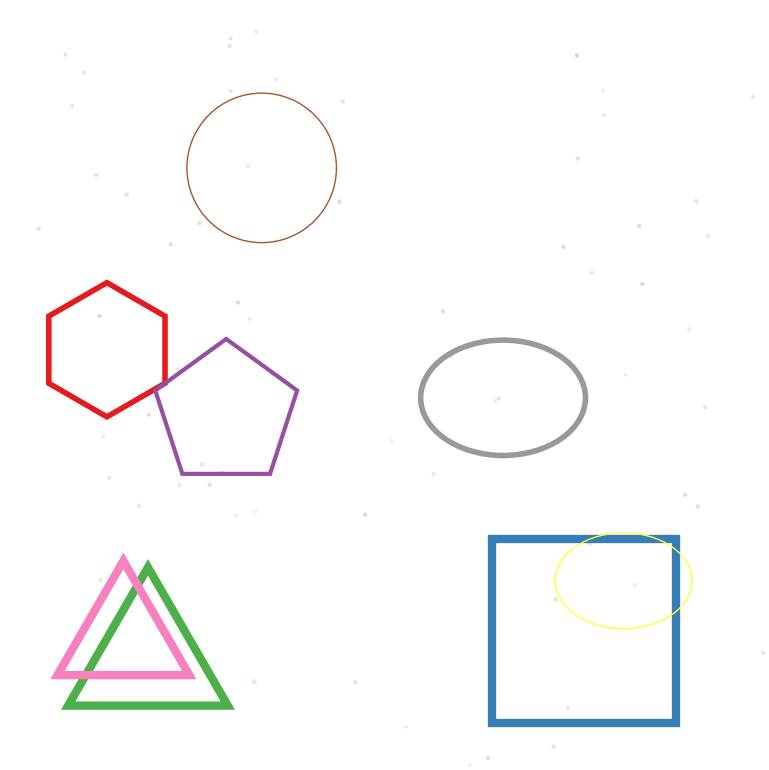[{"shape": "hexagon", "thickness": 2, "radius": 0.44, "center": [0.139, 0.546]}, {"shape": "square", "thickness": 3, "radius": 0.6, "center": [0.758, 0.181]}, {"shape": "triangle", "thickness": 3, "radius": 0.6, "center": [0.192, 0.143]}, {"shape": "pentagon", "thickness": 1.5, "radius": 0.48, "center": [0.294, 0.463]}, {"shape": "oval", "thickness": 0.5, "radius": 0.44, "center": [0.81, 0.246]}, {"shape": "circle", "thickness": 0.5, "radius": 0.49, "center": [0.34, 0.782]}, {"shape": "triangle", "thickness": 3, "radius": 0.49, "center": [0.16, 0.173]}, {"shape": "oval", "thickness": 2, "radius": 0.54, "center": [0.653, 0.483]}]